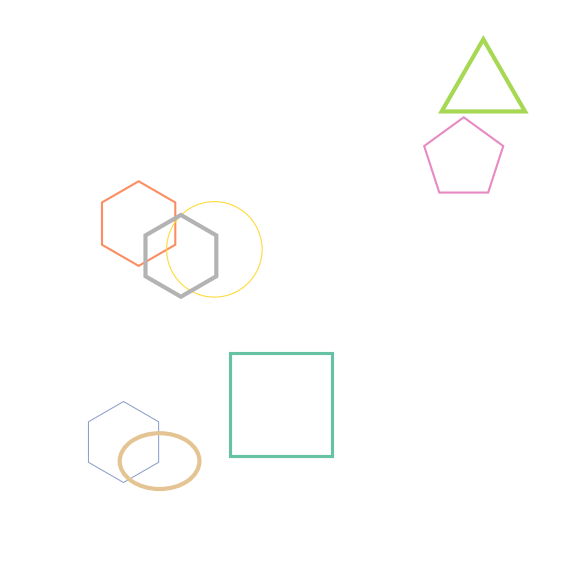[{"shape": "square", "thickness": 1.5, "radius": 0.44, "center": [0.487, 0.298]}, {"shape": "hexagon", "thickness": 1, "radius": 0.37, "center": [0.24, 0.612]}, {"shape": "hexagon", "thickness": 0.5, "radius": 0.35, "center": [0.214, 0.234]}, {"shape": "pentagon", "thickness": 1, "radius": 0.36, "center": [0.803, 0.724]}, {"shape": "triangle", "thickness": 2, "radius": 0.42, "center": [0.837, 0.848]}, {"shape": "circle", "thickness": 0.5, "radius": 0.41, "center": [0.371, 0.567]}, {"shape": "oval", "thickness": 2, "radius": 0.35, "center": [0.276, 0.201]}, {"shape": "hexagon", "thickness": 2, "radius": 0.35, "center": [0.313, 0.556]}]